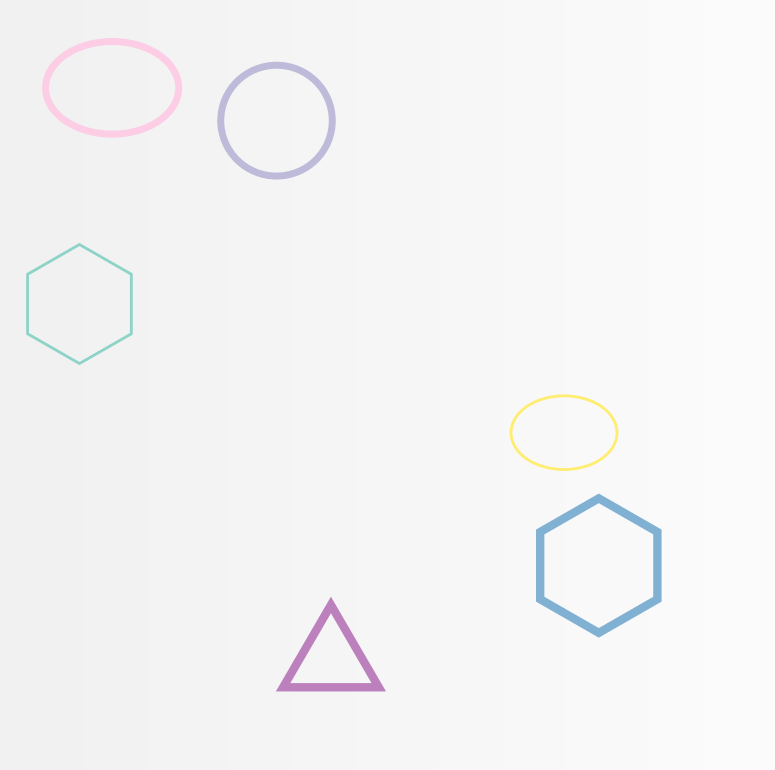[{"shape": "hexagon", "thickness": 1, "radius": 0.39, "center": [0.103, 0.605]}, {"shape": "circle", "thickness": 2.5, "radius": 0.36, "center": [0.357, 0.843]}, {"shape": "hexagon", "thickness": 3, "radius": 0.44, "center": [0.773, 0.265]}, {"shape": "oval", "thickness": 2.5, "radius": 0.43, "center": [0.145, 0.886]}, {"shape": "triangle", "thickness": 3, "radius": 0.36, "center": [0.427, 0.143]}, {"shape": "oval", "thickness": 1, "radius": 0.34, "center": [0.728, 0.438]}]